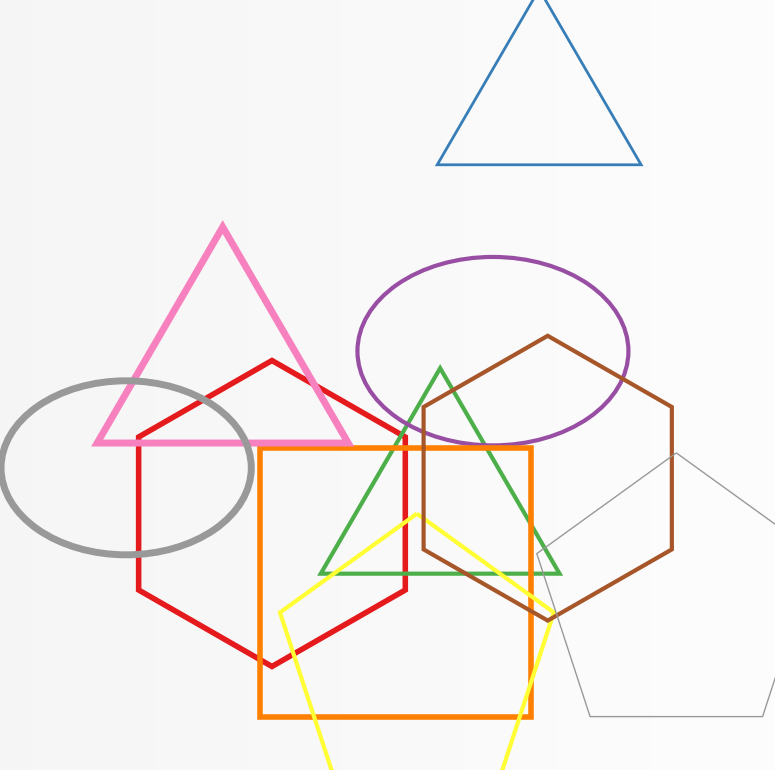[{"shape": "hexagon", "thickness": 2, "radius": 0.99, "center": [0.351, 0.333]}, {"shape": "triangle", "thickness": 1, "radius": 0.76, "center": [0.696, 0.862]}, {"shape": "triangle", "thickness": 1.5, "radius": 0.89, "center": [0.568, 0.344]}, {"shape": "oval", "thickness": 1.5, "radius": 0.87, "center": [0.636, 0.544]}, {"shape": "square", "thickness": 2, "radius": 0.87, "center": [0.51, 0.244]}, {"shape": "pentagon", "thickness": 1.5, "radius": 0.93, "center": [0.538, 0.147]}, {"shape": "hexagon", "thickness": 1.5, "radius": 0.92, "center": [0.707, 0.379]}, {"shape": "triangle", "thickness": 2.5, "radius": 0.94, "center": [0.287, 0.518]}, {"shape": "pentagon", "thickness": 0.5, "radius": 0.95, "center": [0.873, 0.222]}, {"shape": "oval", "thickness": 2.5, "radius": 0.81, "center": [0.163, 0.392]}]